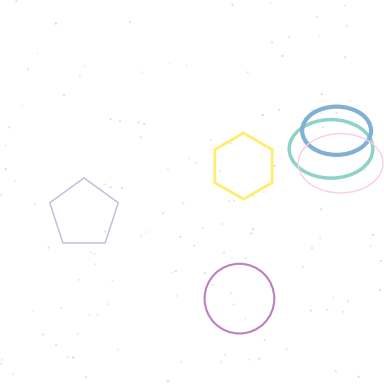[{"shape": "oval", "thickness": 2.5, "radius": 0.54, "center": [0.86, 0.613]}, {"shape": "pentagon", "thickness": 1, "radius": 0.47, "center": [0.218, 0.444]}, {"shape": "oval", "thickness": 3, "radius": 0.45, "center": [0.874, 0.66]}, {"shape": "oval", "thickness": 1, "radius": 0.55, "center": [0.885, 0.576]}, {"shape": "circle", "thickness": 1.5, "radius": 0.45, "center": [0.622, 0.224]}, {"shape": "hexagon", "thickness": 2, "radius": 0.43, "center": [0.632, 0.569]}]